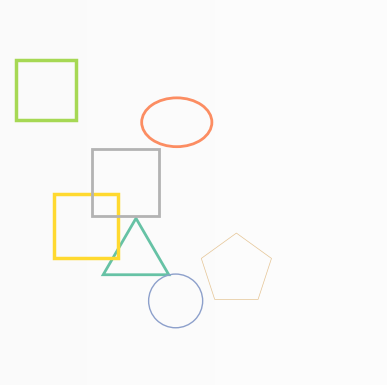[{"shape": "triangle", "thickness": 2, "radius": 0.49, "center": [0.351, 0.335]}, {"shape": "oval", "thickness": 2, "radius": 0.45, "center": [0.456, 0.682]}, {"shape": "circle", "thickness": 1, "radius": 0.35, "center": [0.453, 0.218]}, {"shape": "square", "thickness": 2.5, "radius": 0.39, "center": [0.118, 0.766]}, {"shape": "square", "thickness": 2.5, "radius": 0.42, "center": [0.222, 0.414]}, {"shape": "pentagon", "thickness": 0.5, "radius": 0.48, "center": [0.61, 0.299]}, {"shape": "square", "thickness": 2, "radius": 0.43, "center": [0.323, 0.525]}]